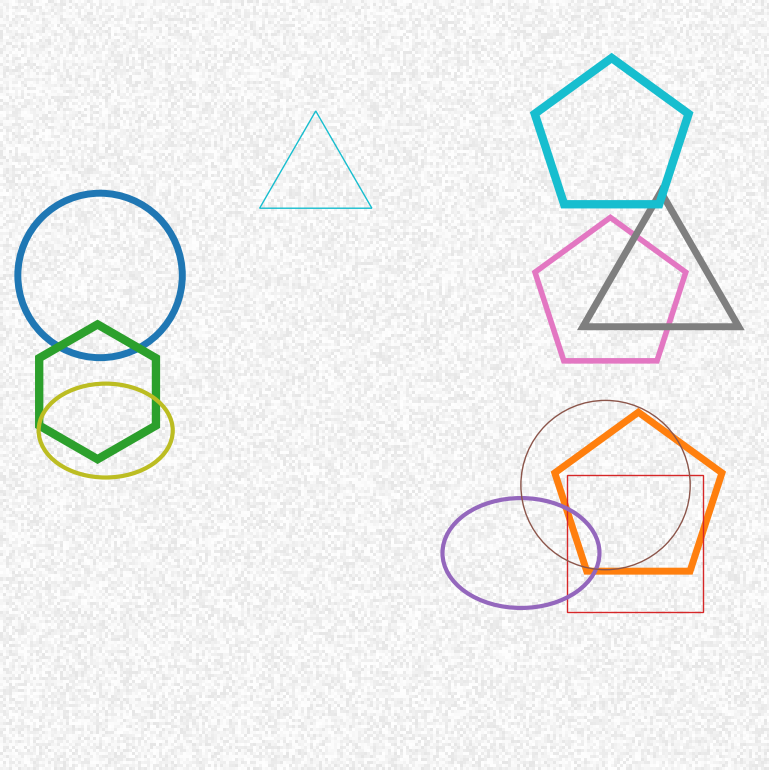[{"shape": "circle", "thickness": 2.5, "radius": 0.53, "center": [0.13, 0.642]}, {"shape": "pentagon", "thickness": 2.5, "radius": 0.57, "center": [0.829, 0.351]}, {"shape": "hexagon", "thickness": 3, "radius": 0.44, "center": [0.127, 0.491]}, {"shape": "square", "thickness": 0.5, "radius": 0.44, "center": [0.824, 0.294]}, {"shape": "oval", "thickness": 1.5, "radius": 0.51, "center": [0.677, 0.282]}, {"shape": "circle", "thickness": 0.5, "radius": 0.55, "center": [0.786, 0.37]}, {"shape": "pentagon", "thickness": 2, "radius": 0.51, "center": [0.793, 0.615]}, {"shape": "triangle", "thickness": 2.5, "radius": 0.58, "center": [0.858, 0.634]}, {"shape": "oval", "thickness": 1.5, "radius": 0.44, "center": [0.137, 0.441]}, {"shape": "triangle", "thickness": 0.5, "radius": 0.42, "center": [0.41, 0.772]}, {"shape": "pentagon", "thickness": 3, "radius": 0.53, "center": [0.794, 0.82]}]